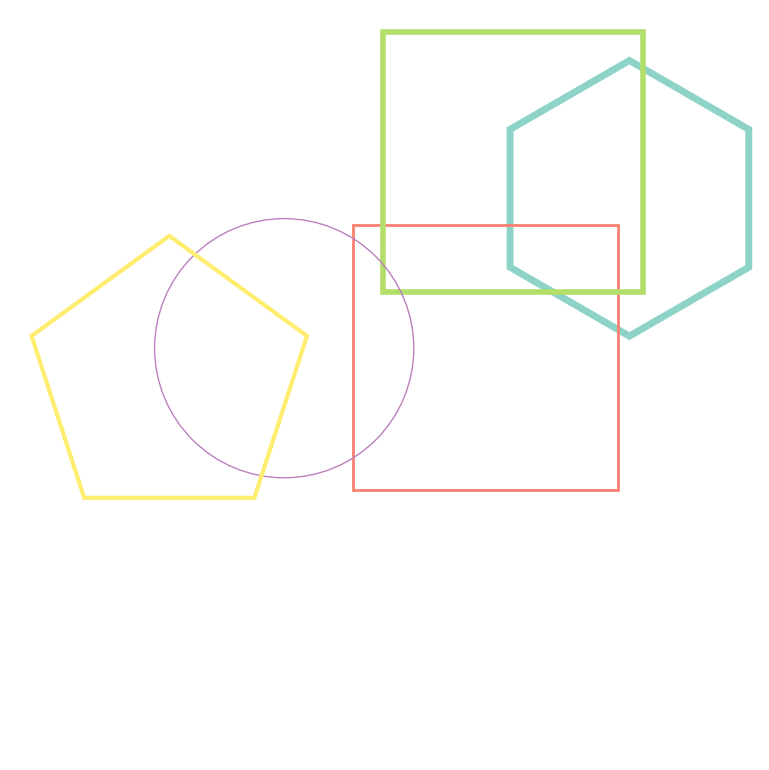[{"shape": "hexagon", "thickness": 2.5, "radius": 0.89, "center": [0.817, 0.742]}, {"shape": "square", "thickness": 1, "radius": 0.86, "center": [0.631, 0.536]}, {"shape": "square", "thickness": 2, "radius": 0.85, "center": [0.666, 0.789]}, {"shape": "circle", "thickness": 0.5, "radius": 0.84, "center": [0.369, 0.548]}, {"shape": "pentagon", "thickness": 1.5, "radius": 0.94, "center": [0.22, 0.506]}]